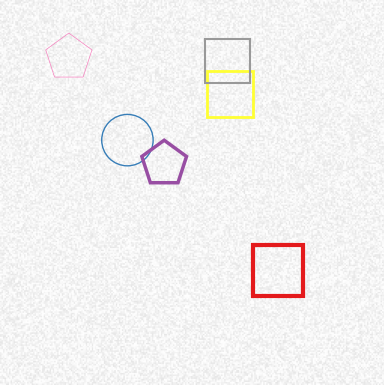[{"shape": "square", "thickness": 3, "radius": 0.33, "center": [0.722, 0.298]}, {"shape": "circle", "thickness": 1, "radius": 0.33, "center": [0.331, 0.636]}, {"shape": "pentagon", "thickness": 2.5, "radius": 0.31, "center": [0.426, 0.575]}, {"shape": "square", "thickness": 2, "radius": 0.3, "center": [0.597, 0.756]}, {"shape": "pentagon", "thickness": 0.5, "radius": 0.32, "center": [0.179, 0.851]}, {"shape": "square", "thickness": 1.5, "radius": 0.29, "center": [0.591, 0.841]}]